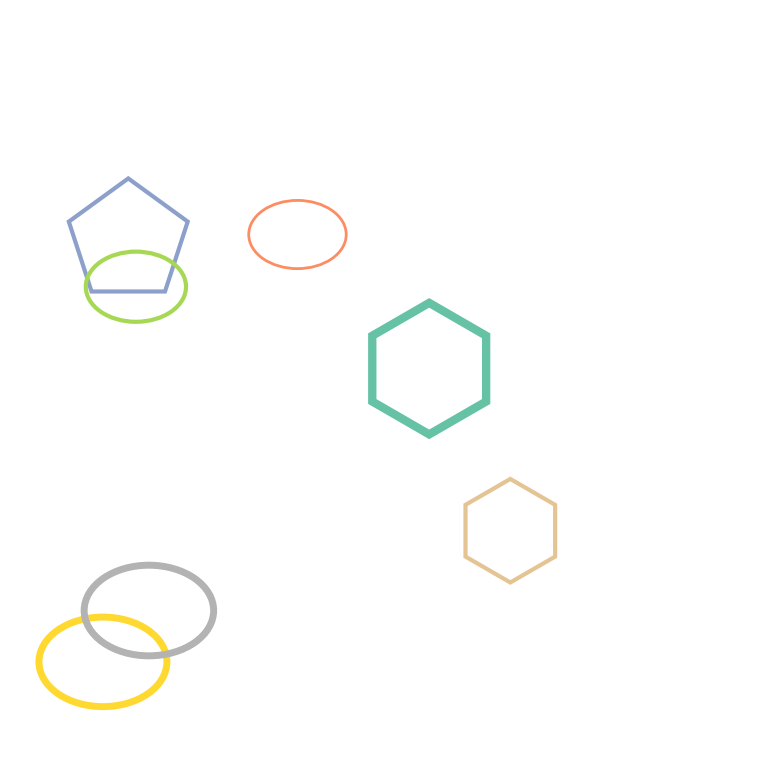[{"shape": "hexagon", "thickness": 3, "radius": 0.43, "center": [0.557, 0.521]}, {"shape": "oval", "thickness": 1, "radius": 0.32, "center": [0.386, 0.695]}, {"shape": "pentagon", "thickness": 1.5, "radius": 0.41, "center": [0.167, 0.687]}, {"shape": "oval", "thickness": 1.5, "radius": 0.33, "center": [0.177, 0.628]}, {"shape": "oval", "thickness": 2.5, "radius": 0.42, "center": [0.134, 0.14]}, {"shape": "hexagon", "thickness": 1.5, "radius": 0.34, "center": [0.663, 0.311]}, {"shape": "oval", "thickness": 2.5, "radius": 0.42, "center": [0.193, 0.207]}]